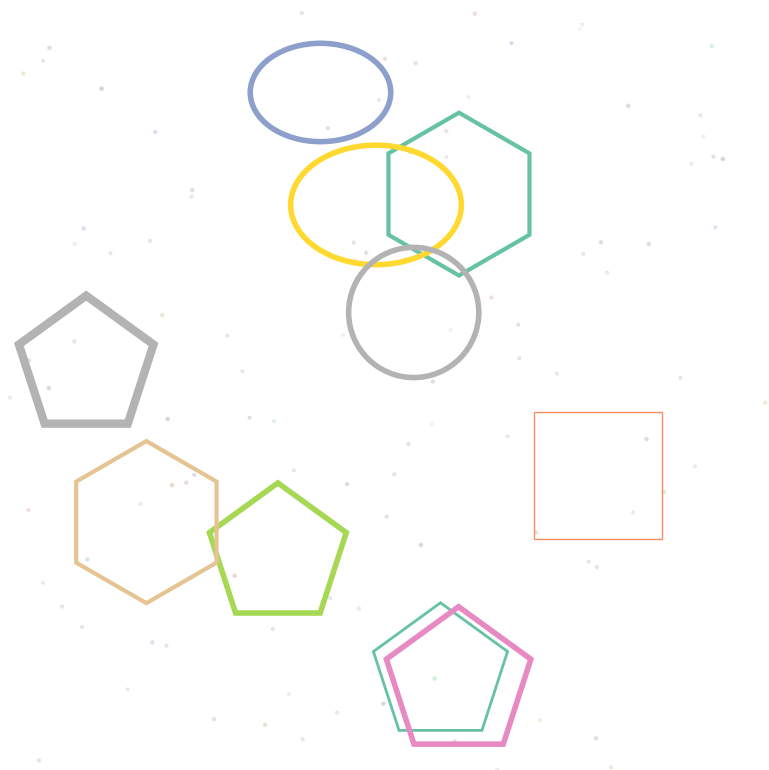[{"shape": "pentagon", "thickness": 1, "radius": 0.46, "center": [0.572, 0.126]}, {"shape": "hexagon", "thickness": 1.5, "radius": 0.53, "center": [0.596, 0.748]}, {"shape": "square", "thickness": 0.5, "radius": 0.41, "center": [0.777, 0.383]}, {"shape": "oval", "thickness": 2, "radius": 0.46, "center": [0.416, 0.88]}, {"shape": "pentagon", "thickness": 2, "radius": 0.49, "center": [0.596, 0.113]}, {"shape": "pentagon", "thickness": 2, "radius": 0.47, "center": [0.361, 0.279]}, {"shape": "oval", "thickness": 2, "radius": 0.55, "center": [0.488, 0.734]}, {"shape": "hexagon", "thickness": 1.5, "radius": 0.53, "center": [0.19, 0.322]}, {"shape": "pentagon", "thickness": 3, "radius": 0.46, "center": [0.112, 0.524]}, {"shape": "circle", "thickness": 2, "radius": 0.42, "center": [0.537, 0.594]}]